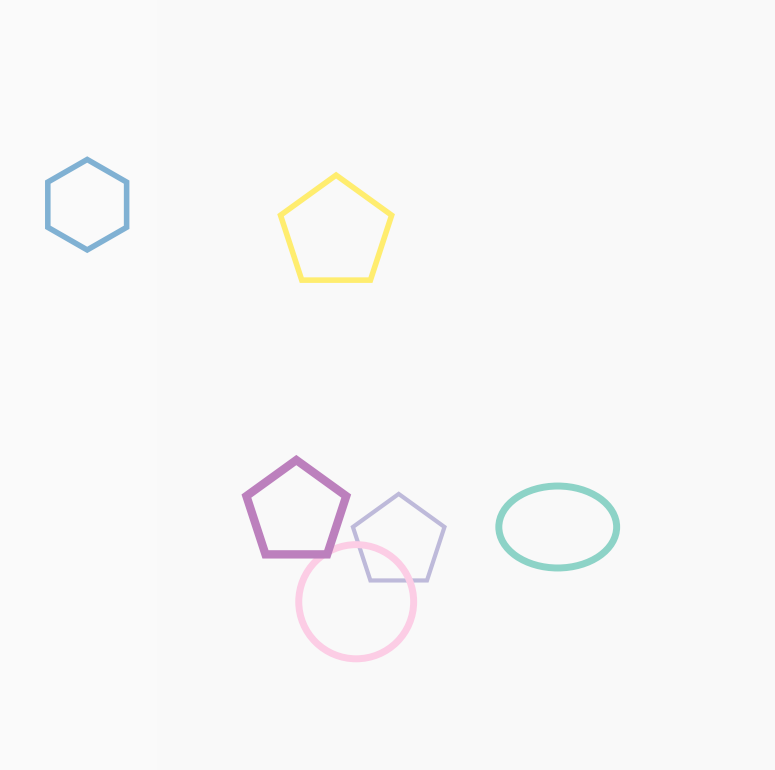[{"shape": "oval", "thickness": 2.5, "radius": 0.38, "center": [0.72, 0.316]}, {"shape": "pentagon", "thickness": 1.5, "radius": 0.31, "center": [0.514, 0.296]}, {"shape": "hexagon", "thickness": 2, "radius": 0.29, "center": [0.113, 0.734]}, {"shape": "circle", "thickness": 2.5, "radius": 0.37, "center": [0.46, 0.219]}, {"shape": "pentagon", "thickness": 3, "radius": 0.34, "center": [0.382, 0.335]}, {"shape": "pentagon", "thickness": 2, "radius": 0.38, "center": [0.434, 0.697]}]